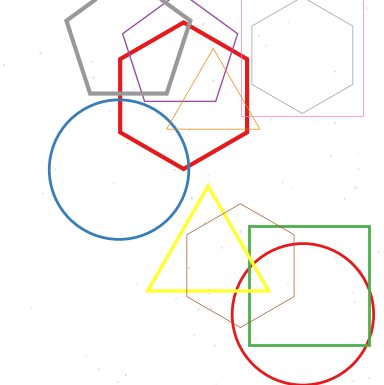[{"shape": "hexagon", "thickness": 3, "radius": 0.95, "center": [0.477, 0.751]}, {"shape": "circle", "thickness": 2, "radius": 0.92, "center": [0.787, 0.184]}, {"shape": "circle", "thickness": 2, "radius": 0.91, "center": [0.309, 0.559]}, {"shape": "square", "thickness": 2, "radius": 0.78, "center": [0.803, 0.259]}, {"shape": "pentagon", "thickness": 1, "radius": 0.79, "center": [0.468, 0.864]}, {"shape": "triangle", "thickness": 0.5, "radius": 0.7, "center": [0.554, 0.734]}, {"shape": "triangle", "thickness": 2.5, "radius": 0.91, "center": [0.541, 0.335]}, {"shape": "hexagon", "thickness": 0.5, "radius": 0.8, "center": [0.625, 0.31]}, {"shape": "square", "thickness": 0.5, "radius": 0.79, "center": [0.784, 0.857]}, {"shape": "pentagon", "thickness": 3, "radius": 0.85, "center": [0.333, 0.894]}, {"shape": "hexagon", "thickness": 0.5, "radius": 0.76, "center": [0.785, 0.857]}]